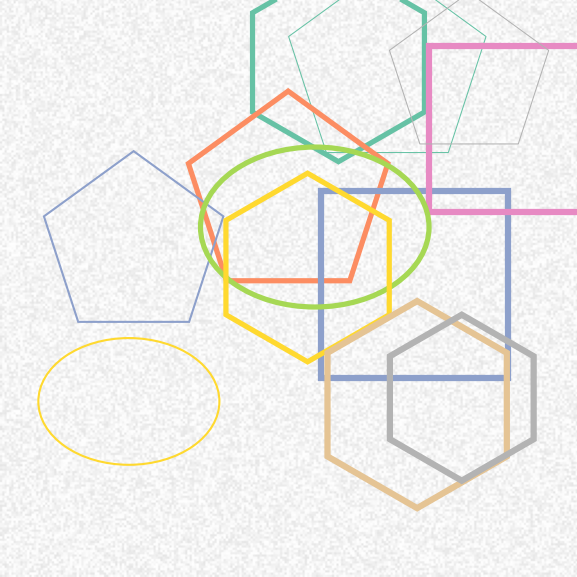[{"shape": "hexagon", "thickness": 2.5, "radius": 0.86, "center": [0.586, 0.891]}, {"shape": "pentagon", "thickness": 0.5, "radius": 0.9, "center": [0.671, 0.88]}, {"shape": "pentagon", "thickness": 2.5, "radius": 0.91, "center": [0.499, 0.66]}, {"shape": "pentagon", "thickness": 1, "radius": 0.82, "center": [0.231, 0.574]}, {"shape": "square", "thickness": 3, "radius": 0.81, "center": [0.718, 0.507]}, {"shape": "square", "thickness": 3, "radius": 0.72, "center": [0.887, 0.776]}, {"shape": "oval", "thickness": 2.5, "radius": 0.99, "center": [0.545, 0.606]}, {"shape": "oval", "thickness": 1, "radius": 0.78, "center": [0.223, 0.304]}, {"shape": "hexagon", "thickness": 2.5, "radius": 0.82, "center": [0.533, 0.536]}, {"shape": "hexagon", "thickness": 3, "radius": 0.9, "center": [0.722, 0.298]}, {"shape": "hexagon", "thickness": 3, "radius": 0.72, "center": [0.8, 0.31]}, {"shape": "pentagon", "thickness": 0.5, "radius": 0.72, "center": [0.812, 0.867]}]